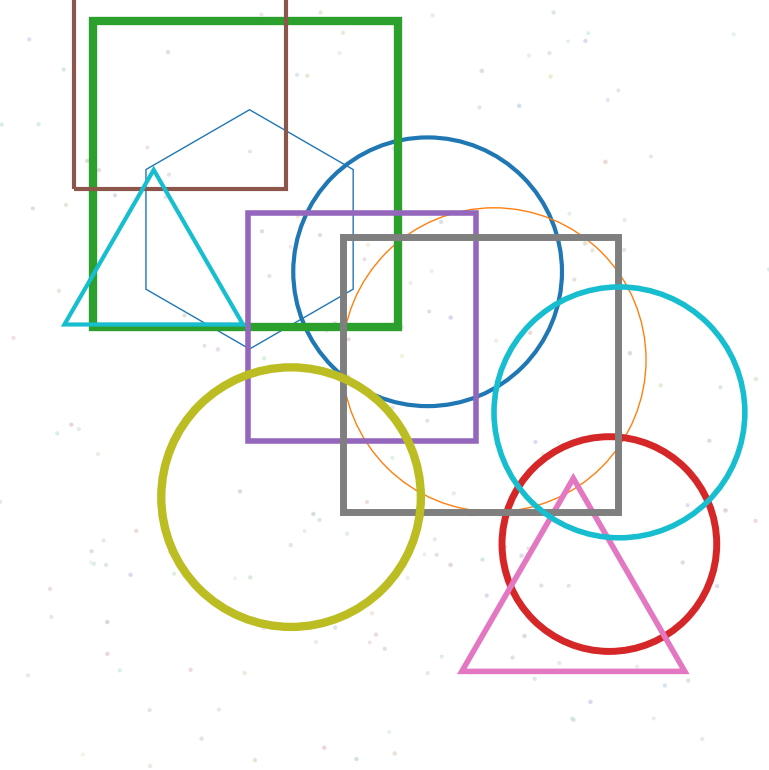[{"shape": "circle", "thickness": 1.5, "radius": 0.87, "center": [0.555, 0.647]}, {"shape": "hexagon", "thickness": 0.5, "radius": 0.78, "center": [0.324, 0.702]}, {"shape": "circle", "thickness": 0.5, "radius": 0.99, "center": [0.642, 0.533]}, {"shape": "square", "thickness": 3, "radius": 0.99, "center": [0.319, 0.774]}, {"shape": "circle", "thickness": 2.5, "radius": 0.7, "center": [0.791, 0.293]}, {"shape": "square", "thickness": 2, "radius": 0.74, "center": [0.47, 0.576]}, {"shape": "square", "thickness": 1.5, "radius": 0.69, "center": [0.234, 0.893]}, {"shape": "triangle", "thickness": 2, "radius": 0.84, "center": [0.745, 0.212]}, {"shape": "square", "thickness": 2.5, "radius": 0.89, "center": [0.624, 0.513]}, {"shape": "circle", "thickness": 3, "radius": 0.84, "center": [0.378, 0.354]}, {"shape": "triangle", "thickness": 1.5, "radius": 0.67, "center": [0.2, 0.646]}, {"shape": "circle", "thickness": 2, "radius": 0.81, "center": [0.804, 0.464]}]